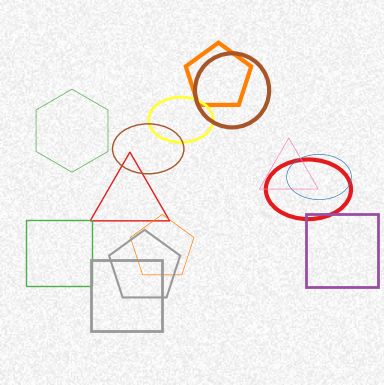[{"shape": "oval", "thickness": 3, "radius": 0.55, "center": [0.801, 0.508]}, {"shape": "triangle", "thickness": 1, "radius": 0.6, "center": [0.337, 0.486]}, {"shape": "oval", "thickness": 0.5, "radius": 0.42, "center": [0.829, 0.54]}, {"shape": "hexagon", "thickness": 0.5, "radius": 0.54, "center": [0.187, 0.66]}, {"shape": "square", "thickness": 1, "radius": 0.42, "center": [0.153, 0.343]}, {"shape": "square", "thickness": 2, "radius": 0.47, "center": [0.888, 0.349]}, {"shape": "pentagon", "thickness": 0.5, "radius": 0.43, "center": [0.421, 0.356]}, {"shape": "pentagon", "thickness": 3, "radius": 0.45, "center": [0.568, 0.8]}, {"shape": "oval", "thickness": 2, "radius": 0.42, "center": [0.47, 0.689]}, {"shape": "circle", "thickness": 3, "radius": 0.48, "center": [0.603, 0.765]}, {"shape": "oval", "thickness": 1, "radius": 0.46, "center": [0.385, 0.613]}, {"shape": "triangle", "thickness": 0.5, "radius": 0.44, "center": [0.75, 0.553]}, {"shape": "square", "thickness": 2, "radius": 0.46, "center": [0.328, 0.232]}, {"shape": "pentagon", "thickness": 1.5, "radius": 0.49, "center": [0.376, 0.306]}]